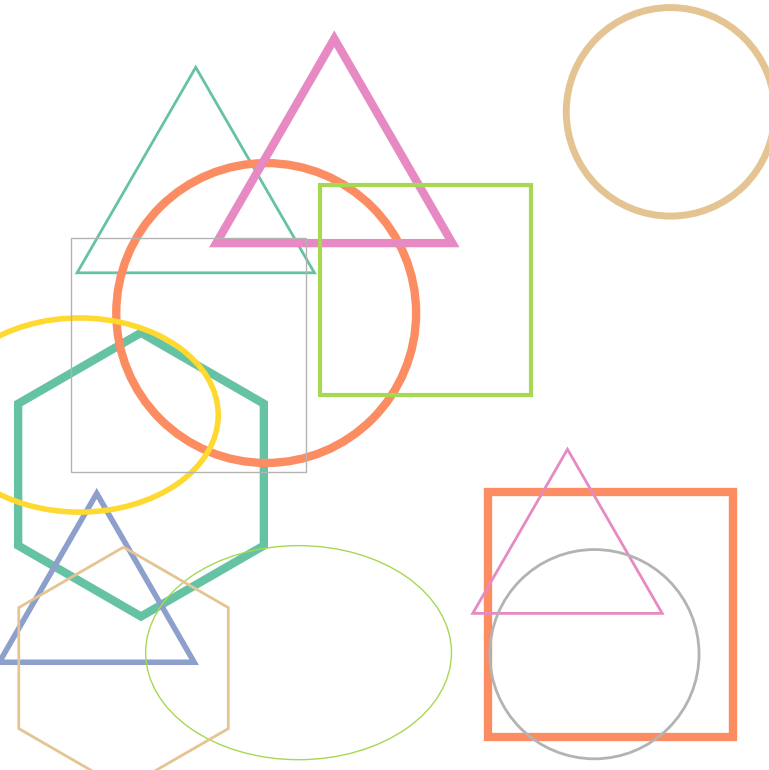[{"shape": "triangle", "thickness": 1, "radius": 0.89, "center": [0.254, 0.735]}, {"shape": "hexagon", "thickness": 3, "radius": 0.92, "center": [0.183, 0.384]}, {"shape": "circle", "thickness": 3, "radius": 0.97, "center": [0.346, 0.593]}, {"shape": "square", "thickness": 3, "radius": 0.8, "center": [0.793, 0.202]}, {"shape": "triangle", "thickness": 2, "radius": 0.73, "center": [0.126, 0.213]}, {"shape": "triangle", "thickness": 3, "radius": 0.88, "center": [0.434, 0.773]}, {"shape": "triangle", "thickness": 1, "radius": 0.71, "center": [0.737, 0.274]}, {"shape": "oval", "thickness": 0.5, "radius": 0.99, "center": [0.388, 0.152]}, {"shape": "square", "thickness": 1.5, "radius": 0.68, "center": [0.553, 0.624]}, {"shape": "oval", "thickness": 2, "radius": 0.9, "center": [0.103, 0.461]}, {"shape": "circle", "thickness": 2.5, "radius": 0.68, "center": [0.871, 0.855]}, {"shape": "hexagon", "thickness": 1, "radius": 0.79, "center": [0.16, 0.132]}, {"shape": "square", "thickness": 0.5, "radius": 0.76, "center": [0.245, 0.539]}, {"shape": "circle", "thickness": 1, "radius": 0.68, "center": [0.772, 0.15]}]